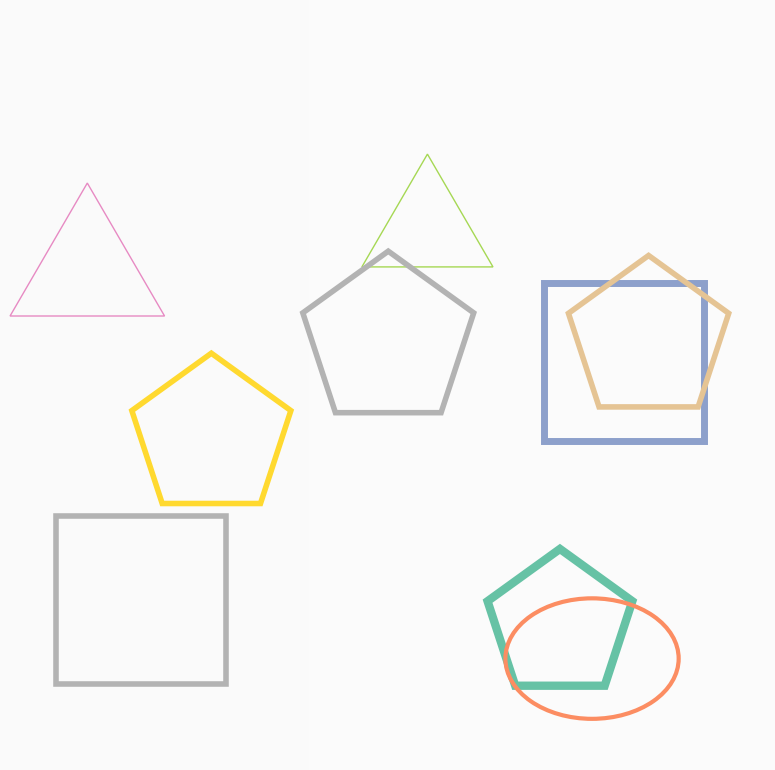[{"shape": "pentagon", "thickness": 3, "radius": 0.49, "center": [0.723, 0.189]}, {"shape": "oval", "thickness": 1.5, "radius": 0.56, "center": [0.764, 0.145]}, {"shape": "square", "thickness": 2.5, "radius": 0.51, "center": [0.805, 0.53]}, {"shape": "triangle", "thickness": 0.5, "radius": 0.58, "center": [0.113, 0.647]}, {"shape": "triangle", "thickness": 0.5, "radius": 0.49, "center": [0.552, 0.702]}, {"shape": "pentagon", "thickness": 2, "radius": 0.54, "center": [0.273, 0.433]}, {"shape": "pentagon", "thickness": 2, "radius": 0.54, "center": [0.837, 0.559]}, {"shape": "square", "thickness": 2, "radius": 0.55, "center": [0.182, 0.221]}, {"shape": "pentagon", "thickness": 2, "radius": 0.58, "center": [0.501, 0.558]}]